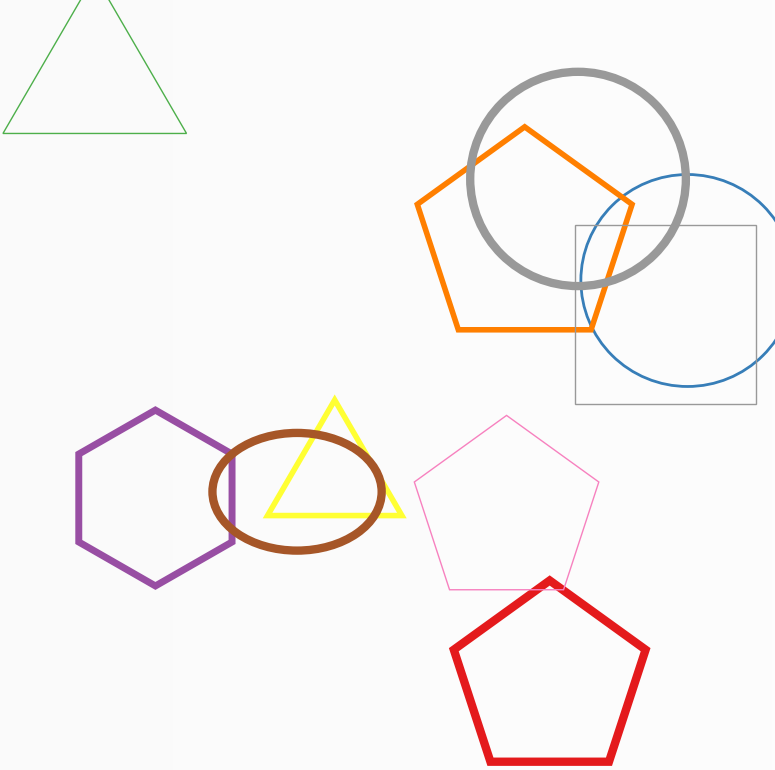[{"shape": "pentagon", "thickness": 3, "radius": 0.65, "center": [0.709, 0.116]}, {"shape": "circle", "thickness": 1, "radius": 0.69, "center": [0.887, 0.636]}, {"shape": "triangle", "thickness": 0.5, "radius": 0.68, "center": [0.122, 0.895]}, {"shape": "hexagon", "thickness": 2.5, "radius": 0.57, "center": [0.201, 0.353]}, {"shape": "pentagon", "thickness": 2, "radius": 0.73, "center": [0.677, 0.69]}, {"shape": "triangle", "thickness": 2, "radius": 0.5, "center": [0.432, 0.38]}, {"shape": "oval", "thickness": 3, "radius": 0.55, "center": [0.383, 0.361]}, {"shape": "pentagon", "thickness": 0.5, "radius": 0.63, "center": [0.654, 0.335]}, {"shape": "square", "thickness": 0.5, "radius": 0.58, "center": [0.859, 0.592]}, {"shape": "circle", "thickness": 3, "radius": 0.7, "center": [0.746, 0.768]}]